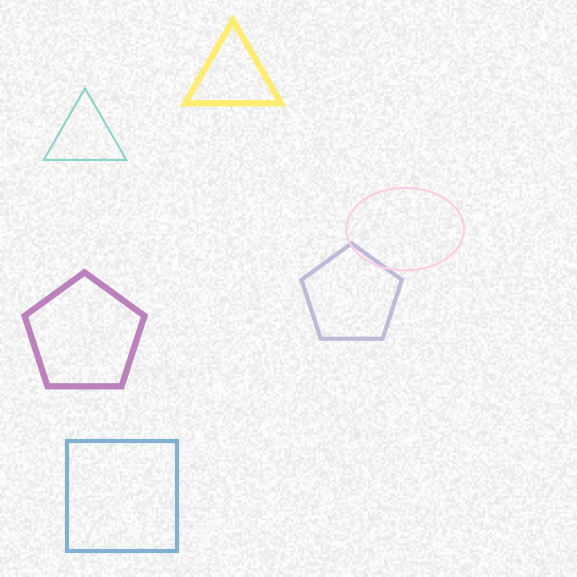[{"shape": "triangle", "thickness": 1, "radius": 0.41, "center": [0.147, 0.764]}, {"shape": "pentagon", "thickness": 2, "radius": 0.46, "center": [0.609, 0.486]}, {"shape": "square", "thickness": 2, "radius": 0.48, "center": [0.211, 0.14]}, {"shape": "oval", "thickness": 1, "radius": 0.51, "center": [0.702, 0.602]}, {"shape": "pentagon", "thickness": 3, "radius": 0.55, "center": [0.146, 0.418]}, {"shape": "triangle", "thickness": 3, "radius": 0.48, "center": [0.403, 0.868]}]